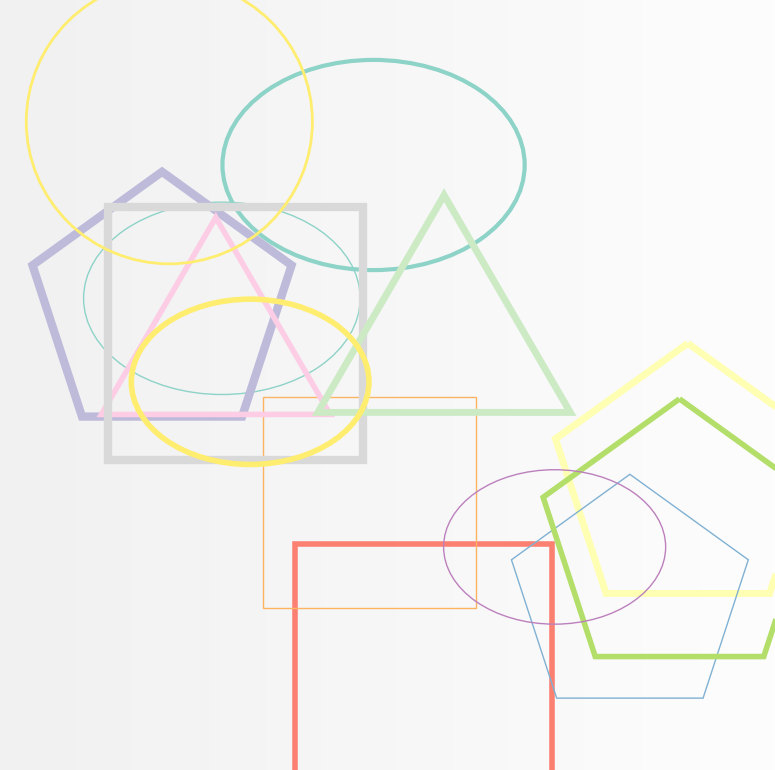[{"shape": "oval", "thickness": 1.5, "radius": 0.97, "center": [0.482, 0.786]}, {"shape": "oval", "thickness": 0.5, "radius": 0.89, "center": [0.286, 0.613]}, {"shape": "pentagon", "thickness": 2.5, "radius": 0.9, "center": [0.888, 0.375]}, {"shape": "pentagon", "thickness": 3, "radius": 0.88, "center": [0.209, 0.601]}, {"shape": "square", "thickness": 2, "radius": 0.83, "center": [0.547, 0.128]}, {"shape": "pentagon", "thickness": 0.5, "radius": 0.8, "center": [0.813, 0.223]}, {"shape": "square", "thickness": 0.5, "radius": 0.69, "center": [0.477, 0.348]}, {"shape": "pentagon", "thickness": 2, "radius": 0.92, "center": [0.877, 0.297]}, {"shape": "triangle", "thickness": 2, "radius": 0.85, "center": [0.278, 0.547]}, {"shape": "square", "thickness": 3, "radius": 0.82, "center": [0.304, 0.567]}, {"shape": "oval", "thickness": 0.5, "radius": 0.72, "center": [0.716, 0.29]}, {"shape": "triangle", "thickness": 2.5, "radius": 0.94, "center": [0.573, 0.558]}, {"shape": "oval", "thickness": 2, "radius": 0.77, "center": [0.323, 0.504]}, {"shape": "circle", "thickness": 1, "radius": 0.92, "center": [0.218, 0.842]}]